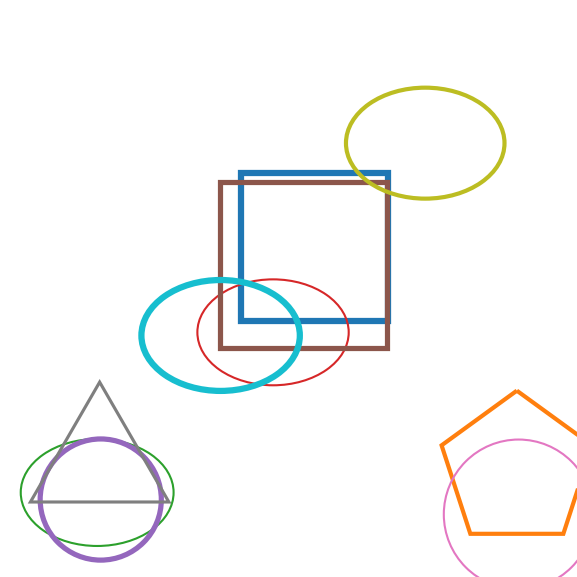[{"shape": "square", "thickness": 3, "radius": 0.64, "center": [0.545, 0.571]}, {"shape": "pentagon", "thickness": 2, "radius": 0.69, "center": [0.895, 0.186]}, {"shape": "oval", "thickness": 1, "radius": 0.66, "center": [0.168, 0.146]}, {"shape": "oval", "thickness": 1, "radius": 0.66, "center": [0.473, 0.424]}, {"shape": "circle", "thickness": 2.5, "radius": 0.52, "center": [0.174, 0.134]}, {"shape": "square", "thickness": 2.5, "radius": 0.72, "center": [0.525, 0.54]}, {"shape": "circle", "thickness": 1, "radius": 0.65, "center": [0.898, 0.108]}, {"shape": "triangle", "thickness": 1.5, "radius": 0.69, "center": [0.173, 0.199]}, {"shape": "oval", "thickness": 2, "radius": 0.69, "center": [0.736, 0.751]}, {"shape": "oval", "thickness": 3, "radius": 0.69, "center": [0.382, 0.418]}]